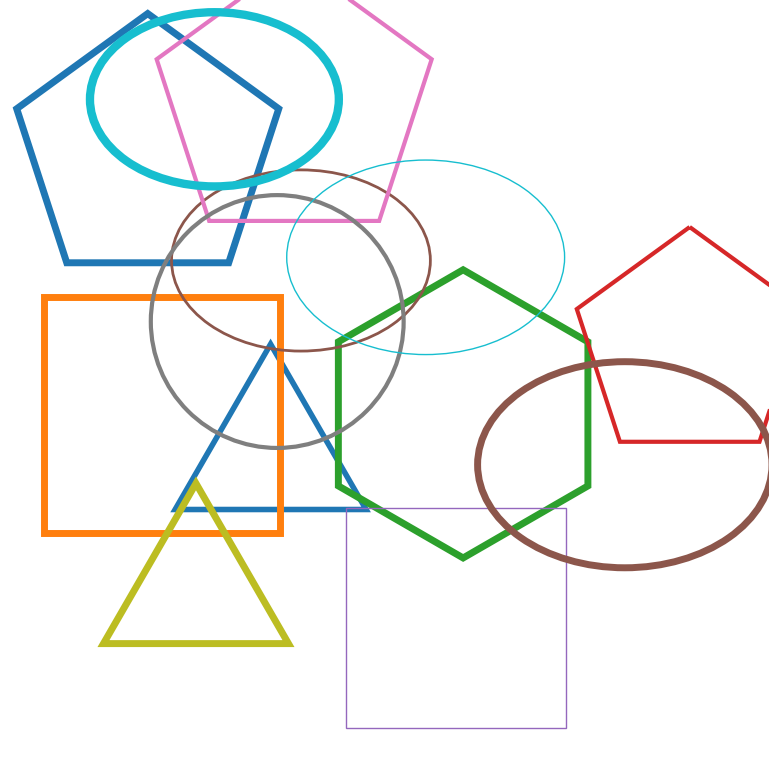[{"shape": "pentagon", "thickness": 2.5, "radius": 0.89, "center": [0.192, 0.803]}, {"shape": "triangle", "thickness": 2, "radius": 0.72, "center": [0.351, 0.41]}, {"shape": "square", "thickness": 2.5, "radius": 0.77, "center": [0.21, 0.461]}, {"shape": "hexagon", "thickness": 2.5, "radius": 0.94, "center": [0.601, 0.462]}, {"shape": "pentagon", "thickness": 1.5, "radius": 0.77, "center": [0.896, 0.551]}, {"shape": "square", "thickness": 0.5, "radius": 0.71, "center": [0.592, 0.198]}, {"shape": "oval", "thickness": 2.5, "radius": 0.96, "center": [0.811, 0.396]}, {"shape": "oval", "thickness": 1, "radius": 0.84, "center": [0.391, 0.662]}, {"shape": "pentagon", "thickness": 1.5, "radius": 0.94, "center": [0.382, 0.865]}, {"shape": "circle", "thickness": 1.5, "radius": 0.82, "center": [0.36, 0.582]}, {"shape": "triangle", "thickness": 2.5, "radius": 0.69, "center": [0.255, 0.234]}, {"shape": "oval", "thickness": 0.5, "radius": 0.9, "center": [0.553, 0.666]}, {"shape": "oval", "thickness": 3, "radius": 0.81, "center": [0.278, 0.871]}]